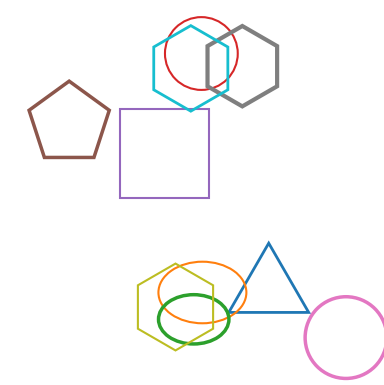[{"shape": "triangle", "thickness": 2, "radius": 0.6, "center": [0.698, 0.248]}, {"shape": "oval", "thickness": 1.5, "radius": 0.57, "center": [0.526, 0.24]}, {"shape": "oval", "thickness": 2.5, "radius": 0.46, "center": [0.503, 0.171]}, {"shape": "circle", "thickness": 1.5, "radius": 0.47, "center": [0.523, 0.861]}, {"shape": "square", "thickness": 1.5, "radius": 0.58, "center": [0.428, 0.601]}, {"shape": "pentagon", "thickness": 2.5, "radius": 0.55, "center": [0.18, 0.68]}, {"shape": "circle", "thickness": 2.5, "radius": 0.53, "center": [0.899, 0.123]}, {"shape": "hexagon", "thickness": 3, "radius": 0.52, "center": [0.629, 0.828]}, {"shape": "hexagon", "thickness": 1.5, "radius": 0.56, "center": [0.456, 0.203]}, {"shape": "hexagon", "thickness": 2, "radius": 0.56, "center": [0.496, 0.822]}]